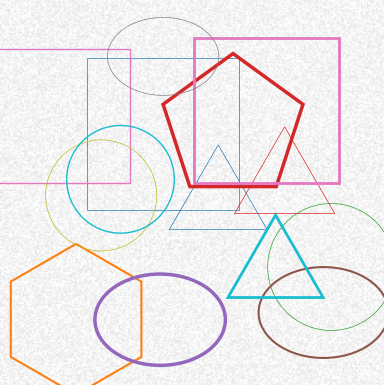[{"shape": "triangle", "thickness": 0.5, "radius": 0.73, "center": [0.567, 0.477]}, {"shape": "square", "thickness": 0.5, "radius": 0.99, "center": [0.423, 0.652]}, {"shape": "hexagon", "thickness": 1.5, "radius": 0.98, "center": [0.198, 0.171]}, {"shape": "circle", "thickness": 0.5, "radius": 0.82, "center": [0.86, 0.307]}, {"shape": "pentagon", "thickness": 2.5, "radius": 0.95, "center": [0.605, 0.67]}, {"shape": "triangle", "thickness": 0.5, "radius": 0.75, "center": [0.739, 0.52]}, {"shape": "oval", "thickness": 2.5, "radius": 0.85, "center": [0.416, 0.17]}, {"shape": "oval", "thickness": 1.5, "radius": 0.84, "center": [0.84, 0.188]}, {"shape": "square", "thickness": 1, "radius": 0.87, "center": [0.164, 0.699]}, {"shape": "square", "thickness": 2, "radius": 0.94, "center": [0.693, 0.713]}, {"shape": "oval", "thickness": 0.5, "radius": 0.72, "center": [0.424, 0.854]}, {"shape": "circle", "thickness": 0.5, "radius": 0.72, "center": [0.263, 0.492]}, {"shape": "circle", "thickness": 1, "radius": 0.7, "center": [0.313, 0.534]}, {"shape": "triangle", "thickness": 2, "radius": 0.71, "center": [0.716, 0.299]}]